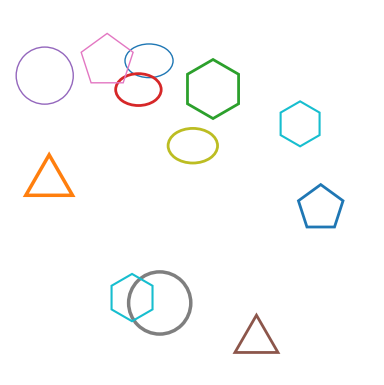[{"shape": "oval", "thickness": 1, "radius": 0.31, "center": [0.387, 0.842]}, {"shape": "pentagon", "thickness": 2, "radius": 0.3, "center": [0.833, 0.46]}, {"shape": "triangle", "thickness": 2.5, "radius": 0.35, "center": [0.128, 0.528]}, {"shape": "hexagon", "thickness": 2, "radius": 0.38, "center": [0.553, 0.769]}, {"shape": "oval", "thickness": 2, "radius": 0.3, "center": [0.36, 0.767]}, {"shape": "circle", "thickness": 1, "radius": 0.37, "center": [0.116, 0.804]}, {"shape": "triangle", "thickness": 2, "radius": 0.32, "center": [0.666, 0.117]}, {"shape": "pentagon", "thickness": 1, "radius": 0.35, "center": [0.278, 0.842]}, {"shape": "circle", "thickness": 2.5, "radius": 0.4, "center": [0.415, 0.213]}, {"shape": "oval", "thickness": 2, "radius": 0.32, "center": [0.501, 0.622]}, {"shape": "hexagon", "thickness": 1.5, "radius": 0.31, "center": [0.343, 0.227]}, {"shape": "hexagon", "thickness": 1.5, "radius": 0.29, "center": [0.779, 0.678]}]